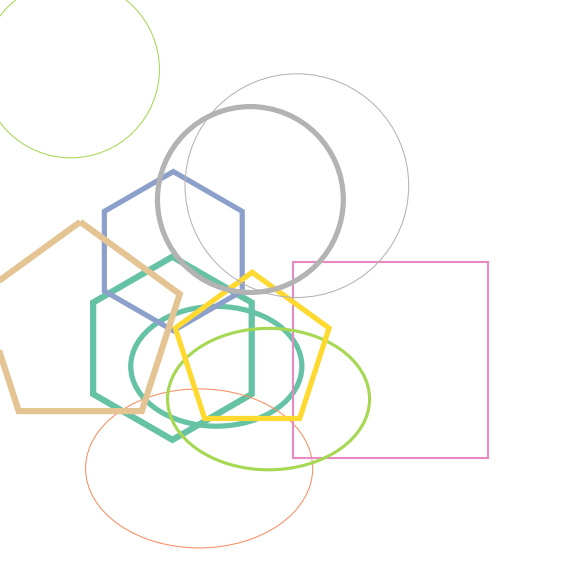[{"shape": "hexagon", "thickness": 3, "radius": 0.79, "center": [0.299, 0.396]}, {"shape": "oval", "thickness": 2.5, "radius": 0.74, "center": [0.375, 0.365]}, {"shape": "oval", "thickness": 0.5, "radius": 0.98, "center": [0.345, 0.188]}, {"shape": "hexagon", "thickness": 2.5, "radius": 0.69, "center": [0.3, 0.564]}, {"shape": "square", "thickness": 1, "radius": 0.85, "center": [0.676, 0.375]}, {"shape": "circle", "thickness": 0.5, "radius": 0.77, "center": [0.123, 0.879]}, {"shape": "oval", "thickness": 1.5, "radius": 0.87, "center": [0.465, 0.308]}, {"shape": "pentagon", "thickness": 2.5, "radius": 0.7, "center": [0.437, 0.388]}, {"shape": "pentagon", "thickness": 3, "radius": 0.91, "center": [0.139, 0.434]}, {"shape": "circle", "thickness": 2.5, "radius": 0.8, "center": [0.434, 0.654]}, {"shape": "circle", "thickness": 0.5, "radius": 0.97, "center": [0.514, 0.678]}]